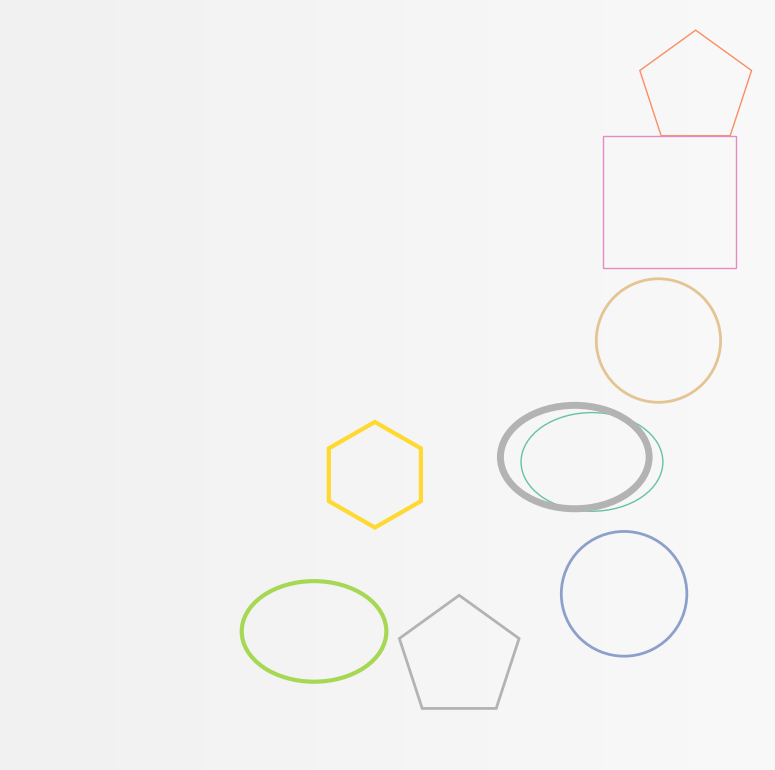[{"shape": "oval", "thickness": 0.5, "radius": 0.46, "center": [0.764, 0.4]}, {"shape": "pentagon", "thickness": 0.5, "radius": 0.38, "center": [0.898, 0.885]}, {"shape": "circle", "thickness": 1, "radius": 0.4, "center": [0.805, 0.229]}, {"shape": "square", "thickness": 0.5, "radius": 0.43, "center": [0.864, 0.737]}, {"shape": "oval", "thickness": 1.5, "radius": 0.47, "center": [0.405, 0.18]}, {"shape": "hexagon", "thickness": 1.5, "radius": 0.34, "center": [0.484, 0.383]}, {"shape": "circle", "thickness": 1, "radius": 0.4, "center": [0.85, 0.558]}, {"shape": "oval", "thickness": 2.5, "radius": 0.48, "center": [0.742, 0.406]}, {"shape": "pentagon", "thickness": 1, "radius": 0.41, "center": [0.593, 0.146]}]